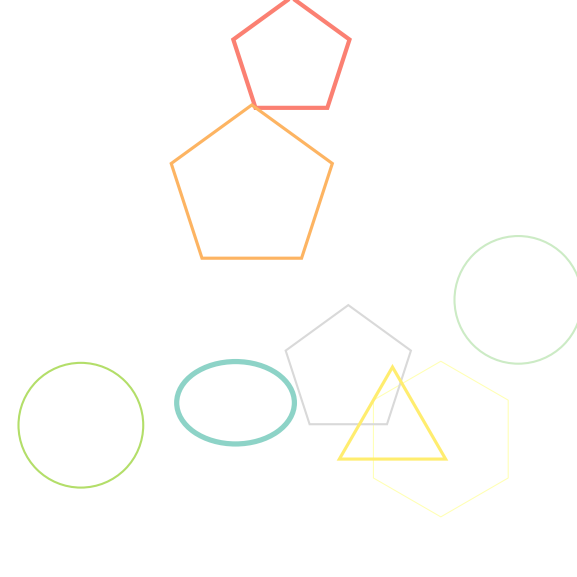[{"shape": "oval", "thickness": 2.5, "radius": 0.51, "center": [0.408, 0.302]}, {"shape": "hexagon", "thickness": 0.5, "radius": 0.67, "center": [0.763, 0.239]}, {"shape": "pentagon", "thickness": 2, "radius": 0.53, "center": [0.505, 0.898]}, {"shape": "pentagon", "thickness": 1.5, "radius": 0.73, "center": [0.436, 0.671]}, {"shape": "circle", "thickness": 1, "radius": 0.54, "center": [0.14, 0.263]}, {"shape": "pentagon", "thickness": 1, "radius": 0.57, "center": [0.603, 0.357]}, {"shape": "circle", "thickness": 1, "radius": 0.55, "center": [0.898, 0.48]}, {"shape": "triangle", "thickness": 1.5, "radius": 0.53, "center": [0.68, 0.257]}]